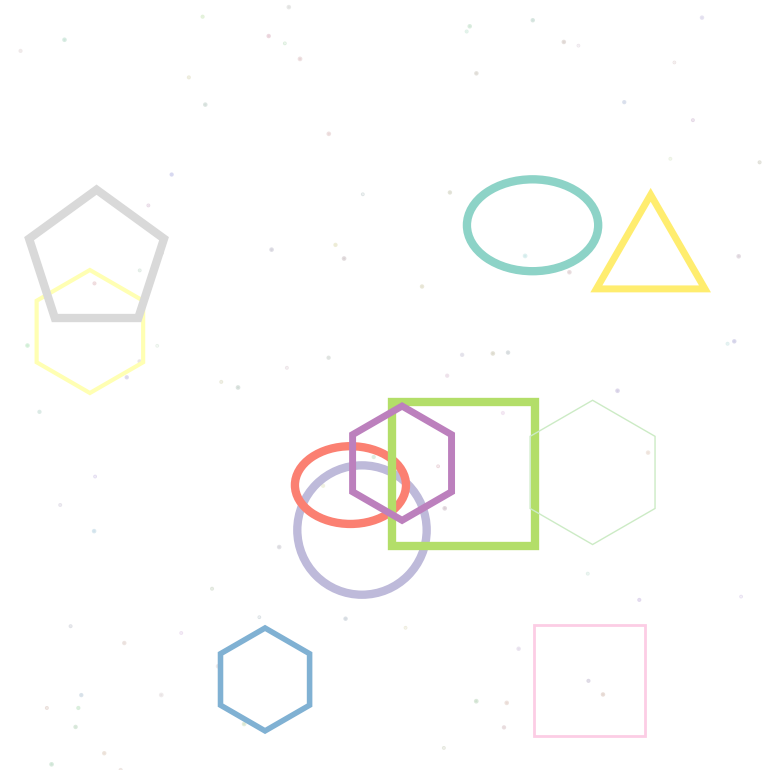[{"shape": "oval", "thickness": 3, "radius": 0.43, "center": [0.692, 0.707]}, {"shape": "hexagon", "thickness": 1.5, "radius": 0.4, "center": [0.117, 0.569]}, {"shape": "circle", "thickness": 3, "radius": 0.42, "center": [0.47, 0.312]}, {"shape": "oval", "thickness": 3, "radius": 0.36, "center": [0.455, 0.37]}, {"shape": "hexagon", "thickness": 2, "radius": 0.33, "center": [0.344, 0.118]}, {"shape": "square", "thickness": 3, "radius": 0.47, "center": [0.602, 0.384]}, {"shape": "square", "thickness": 1, "radius": 0.36, "center": [0.765, 0.116]}, {"shape": "pentagon", "thickness": 3, "radius": 0.46, "center": [0.125, 0.662]}, {"shape": "hexagon", "thickness": 2.5, "radius": 0.37, "center": [0.522, 0.398]}, {"shape": "hexagon", "thickness": 0.5, "radius": 0.47, "center": [0.77, 0.386]}, {"shape": "triangle", "thickness": 2.5, "radius": 0.41, "center": [0.845, 0.666]}]